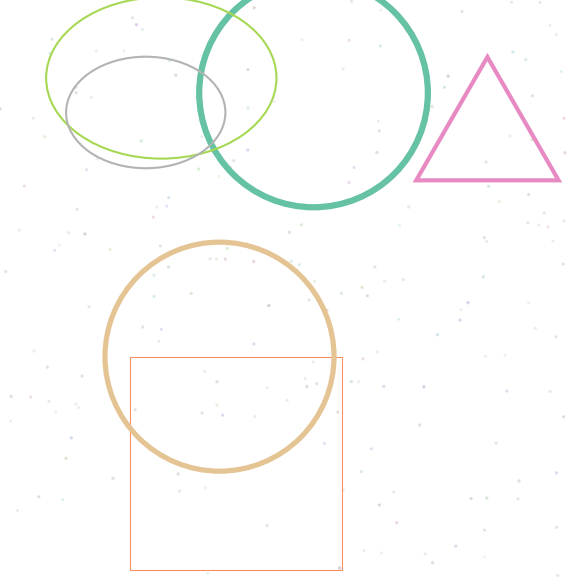[{"shape": "circle", "thickness": 3, "radius": 0.99, "center": [0.543, 0.838]}, {"shape": "square", "thickness": 0.5, "radius": 0.92, "center": [0.409, 0.196]}, {"shape": "triangle", "thickness": 2, "radius": 0.71, "center": [0.844, 0.758]}, {"shape": "oval", "thickness": 1, "radius": 1.0, "center": [0.279, 0.864]}, {"shape": "circle", "thickness": 2.5, "radius": 0.99, "center": [0.38, 0.382]}, {"shape": "oval", "thickness": 1, "radius": 0.69, "center": [0.252, 0.804]}]